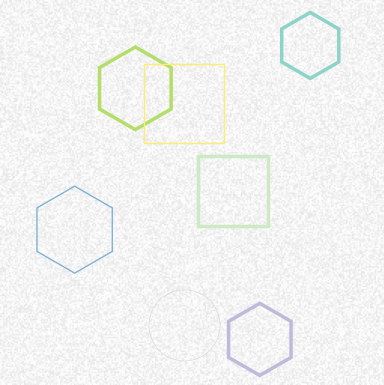[{"shape": "hexagon", "thickness": 2.5, "radius": 0.43, "center": [0.806, 0.882]}, {"shape": "hexagon", "thickness": 2.5, "radius": 0.47, "center": [0.675, 0.118]}, {"shape": "hexagon", "thickness": 1, "radius": 0.56, "center": [0.194, 0.403]}, {"shape": "hexagon", "thickness": 2.5, "radius": 0.54, "center": [0.352, 0.771]}, {"shape": "circle", "thickness": 0.5, "radius": 0.46, "center": [0.479, 0.155]}, {"shape": "square", "thickness": 2.5, "radius": 0.46, "center": [0.606, 0.504]}, {"shape": "square", "thickness": 1, "radius": 0.52, "center": [0.478, 0.732]}]